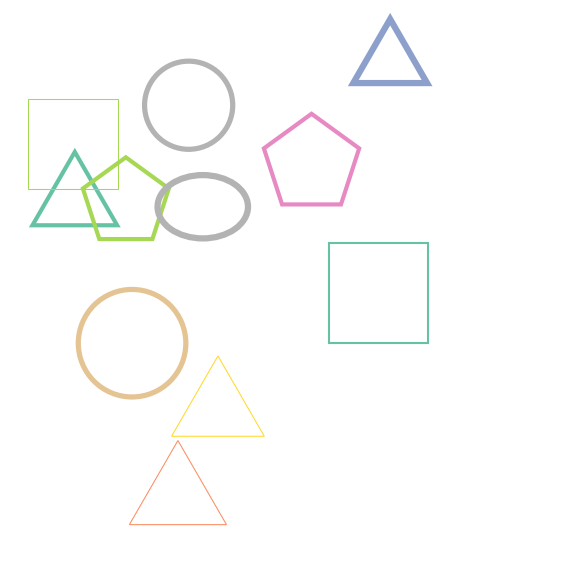[{"shape": "square", "thickness": 1, "radius": 0.43, "center": [0.656, 0.491]}, {"shape": "triangle", "thickness": 2, "radius": 0.42, "center": [0.13, 0.651]}, {"shape": "triangle", "thickness": 0.5, "radius": 0.49, "center": [0.308, 0.139]}, {"shape": "triangle", "thickness": 3, "radius": 0.37, "center": [0.676, 0.892]}, {"shape": "pentagon", "thickness": 2, "radius": 0.43, "center": [0.539, 0.715]}, {"shape": "pentagon", "thickness": 2, "radius": 0.39, "center": [0.218, 0.648]}, {"shape": "square", "thickness": 0.5, "radius": 0.39, "center": [0.127, 0.75]}, {"shape": "triangle", "thickness": 0.5, "radius": 0.46, "center": [0.377, 0.29]}, {"shape": "circle", "thickness": 2.5, "radius": 0.47, "center": [0.229, 0.405]}, {"shape": "oval", "thickness": 3, "radius": 0.39, "center": [0.351, 0.641]}, {"shape": "circle", "thickness": 2.5, "radius": 0.38, "center": [0.327, 0.817]}]